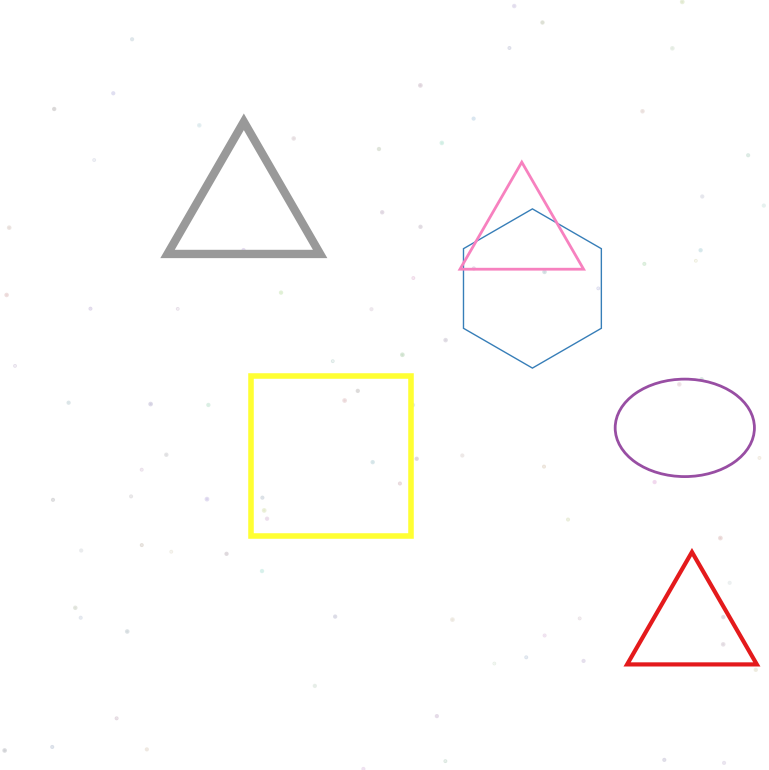[{"shape": "triangle", "thickness": 1.5, "radius": 0.49, "center": [0.899, 0.186]}, {"shape": "hexagon", "thickness": 0.5, "radius": 0.52, "center": [0.691, 0.625]}, {"shape": "oval", "thickness": 1, "radius": 0.45, "center": [0.889, 0.444]}, {"shape": "square", "thickness": 2, "radius": 0.52, "center": [0.43, 0.408]}, {"shape": "triangle", "thickness": 1, "radius": 0.46, "center": [0.678, 0.697]}, {"shape": "triangle", "thickness": 3, "radius": 0.57, "center": [0.317, 0.727]}]